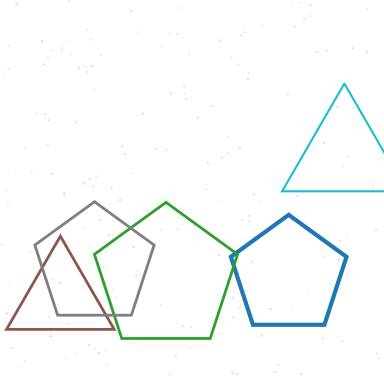[{"shape": "pentagon", "thickness": 3, "radius": 0.79, "center": [0.75, 0.284]}, {"shape": "pentagon", "thickness": 2, "radius": 0.98, "center": [0.431, 0.279]}, {"shape": "triangle", "thickness": 2, "radius": 0.81, "center": [0.157, 0.225]}, {"shape": "pentagon", "thickness": 2, "radius": 0.81, "center": [0.245, 0.313]}, {"shape": "triangle", "thickness": 1.5, "radius": 0.93, "center": [0.894, 0.596]}]